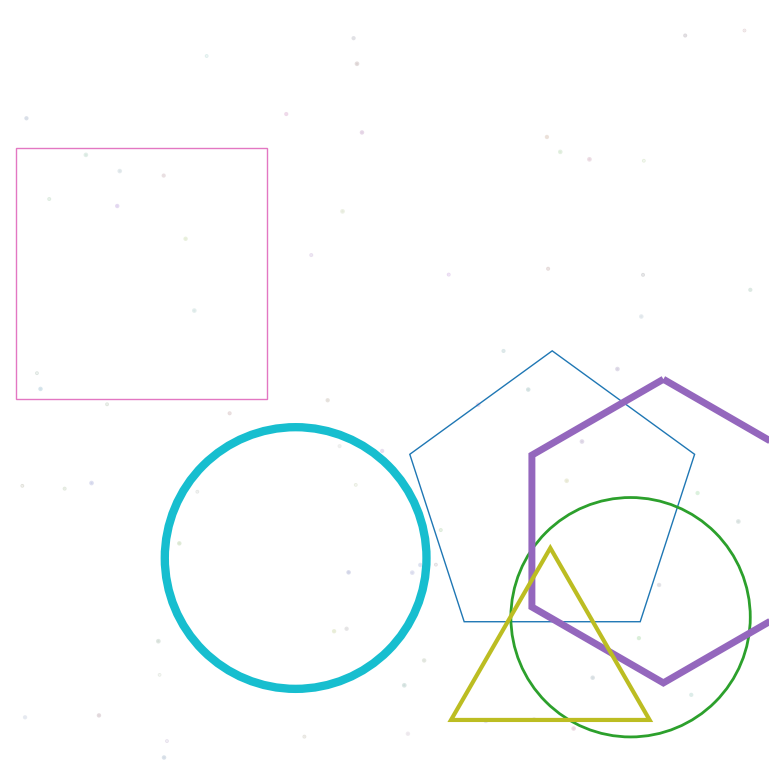[{"shape": "pentagon", "thickness": 0.5, "radius": 0.97, "center": [0.717, 0.35]}, {"shape": "circle", "thickness": 1, "radius": 0.78, "center": [0.819, 0.198]}, {"shape": "hexagon", "thickness": 2.5, "radius": 0.99, "center": [0.862, 0.31]}, {"shape": "square", "thickness": 0.5, "radius": 0.81, "center": [0.184, 0.645]}, {"shape": "triangle", "thickness": 1.5, "radius": 0.74, "center": [0.715, 0.139]}, {"shape": "circle", "thickness": 3, "radius": 0.85, "center": [0.384, 0.275]}]